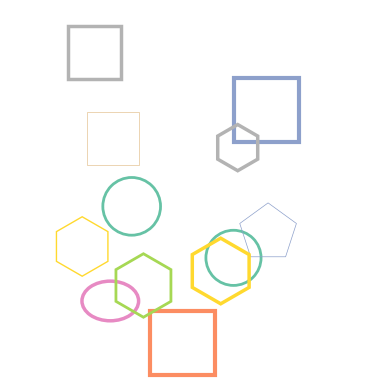[{"shape": "circle", "thickness": 2, "radius": 0.37, "center": [0.342, 0.464]}, {"shape": "circle", "thickness": 2, "radius": 0.36, "center": [0.606, 0.33]}, {"shape": "square", "thickness": 3, "radius": 0.42, "center": [0.474, 0.11]}, {"shape": "square", "thickness": 3, "radius": 0.42, "center": [0.693, 0.715]}, {"shape": "pentagon", "thickness": 0.5, "radius": 0.39, "center": [0.696, 0.396]}, {"shape": "oval", "thickness": 2.5, "radius": 0.37, "center": [0.286, 0.218]}, {"shape": "hexagon", "thickness": 2, "radius": 0.41, "center": [0.373, 0.258]}, {"shape": "hexagon", "thickness": 1, "radius": 0.39, "center": [0.213, 0.36]}, {"shape": "hexagon", "thickness": 2.5, "radius": 0.43, "center": [0.573, 0.296]}, {"shape": "square", "thickness": 0.5, "radius": 0.34, "center": [0.293, 0.64]}, {"shape": "square", "thickness": 2.5, "radius": 0.34, "center": [0.245, 0.863]}, {"shape": "hexagon", "thickness": 2.5, "radius": 0.3, "center": [0.617, 0.617]}]